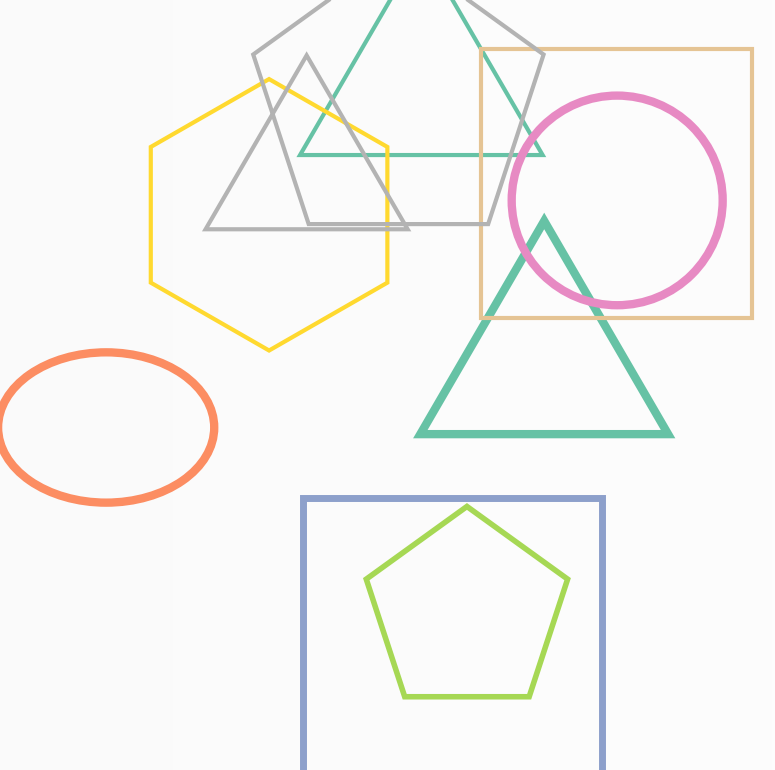[{"shape": "triangle", "thickness": 1.5, "radius": 0.9, "center": [0.544, 0.889]}, {"shape": "triangle", "thickness": 3, "radius": 0.92, "center": [0.702, 0.528]}, {"shape": "oval", "thickness": 3, "radius": 0.7, "center": [0.137, 0.445]}, {"shape": "square", "thickness": 2.5, "radius": 0.96, "center": [0.584, 0.161]}, {"shape": "circle", "thickness": 3, "radius": 0.68, "center": [0.796, 0.74]}, {"shape": "pentagon", "thickness": 2, "radius": 0.68, "center": [0.603, 0.206]}, {"shape": "hexagon", "thickness": 1.5, "radius": 0.88, "center": [0.347, 0.721]}, {"shape": "square", "thickness": 1.5, "radius": 0.87, "center": [0.795, 0.762]}, {"shape": "pentagon", "thickness": 1.5, "radius": 0.98, "center": [0.514, 0.868]}, {"shape": "triangle", "thickness": 1.5, "radius": 0.75, "center": [0.396, 0.778]}]